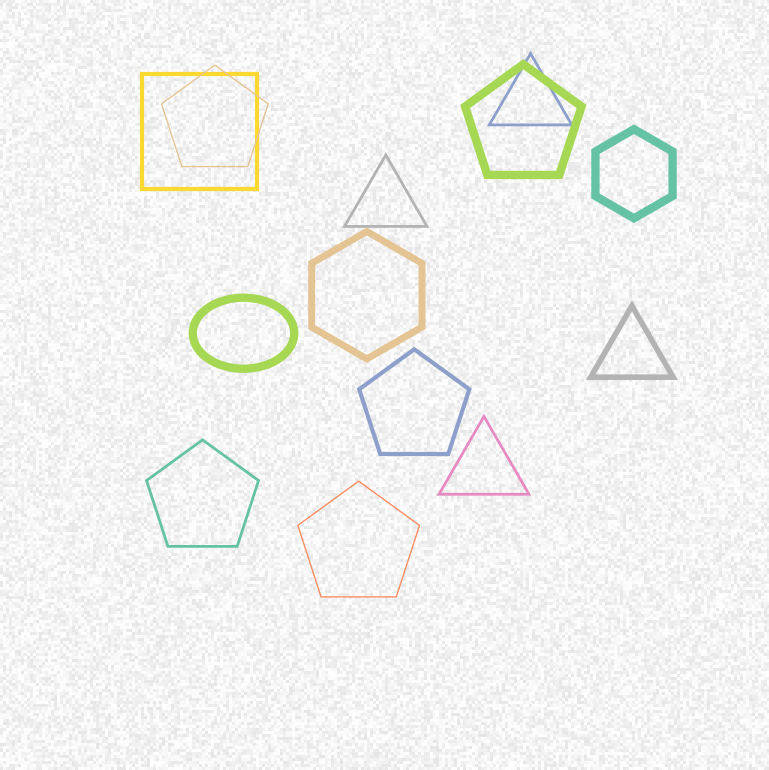[{"shape": "hexagon", "thickness": 3, "radius": 0.29, "center": [0.823, 0.774]}, {"shape": "pentagon", "thickness": 1, "radius": 0.38, "center": [0.263, 0.352]}, {"shape": "pentagon", "thickness": 0.5, "radius": 0.42, "center": [0.466, 0.292]}, {"shape": "pentagon", "thickness": 1.5, "radius": 0.38, "center": [0.538, 0.471]}, {"shape": "triangle", "thickness": 1, "radius": 0.31, "center": [0.689, 0.869]}, {"shape": "triangle", "thickness": 1, "radius": 0.34, "center": [0.629, 0.392]}, {"shape": "oval", "thickness": 3, "radius": 0.33, "center": [0.316, 0.567]}, {"shape": "pentagon", "thickness": 3, "radius": 0.4, "center": [0.68, 0.837]}, {"shape": "square", "thickness": 1.5, "radius": 0.37, "center": [0.259, 0.829]}, {"shape": "hexagon", "thickness": 2.5, "radius": 0.41, "center": [0.476, 0.617]}, {"shape": "pentagon", "thickness": 0.5, "radius": 0.36, "center": [0.279, 0.843]}, {"shape": "triangle", "thickness": 2, "radius": 0.31, "center": [0.821, 0.541]}, {"shape": "triangle", "thickness": 1, "radius": 0.31, "center": [0.501, 0.737]}]